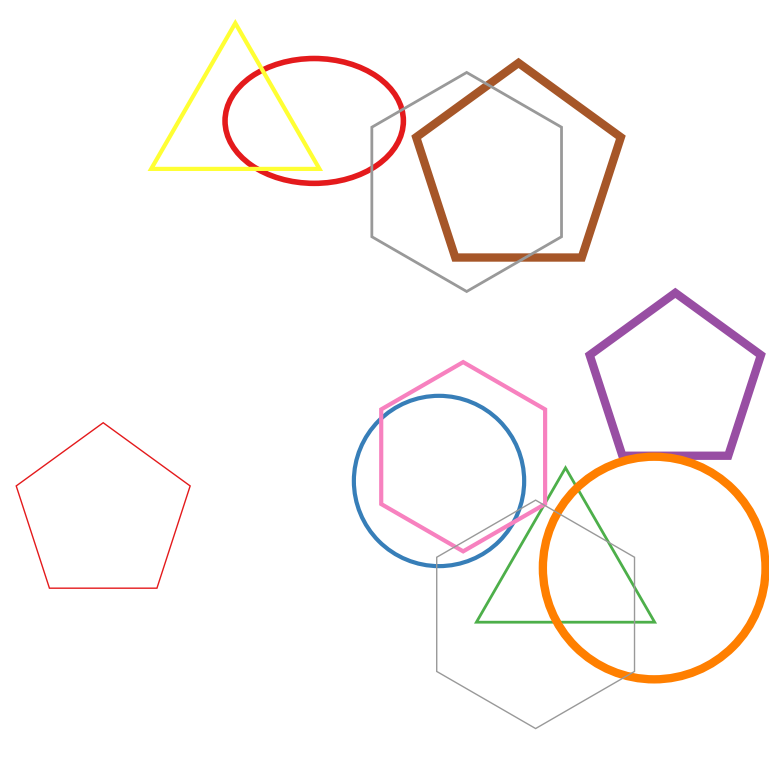[{"shape": "pentagon", "thickness": 0.5, "radius": 0.59, "center": [0.134, 0.332]}, {"shape": "oval", "thickness": 2, "radius": 0.58, "center": [0.408, 0.843]}, {"shape": "circle", "thickness": 1.5, "radius": 0.55, "center": [0.57, 0.375]}, {"shape": "triangle", "thickness": 1, "radius": 0.67, "center": [0.734, 0.259]}, {"shape": "pentagon", "thickness": 3, "radius": 0.58, "center": [0.877, 0.503]}, {"shape": "circle", "thickness": 3, "radius": 0.72, "center": [0.85, 0.262]}, {"shape": "triangle", "thickness": 1.5, "radius": 0.63, "center": [0.306, 0.844]}, {"shape": "pentagon", "thickness": 3, "radius": 0.7, "center": [0.673, 0.779]}, {"shape": "hexagon", "thickness": 1.5, "radius": 0.61, "center": [0.602, 0.407]}, {"shape": "hexagon", "thickness": 0.5, "radius": 0.74, "center": [0.696, 0.202]}, {"shape": "hexagon", "thickness": 1, "radius": 0.71, "center": [0.606, 0.764]}]